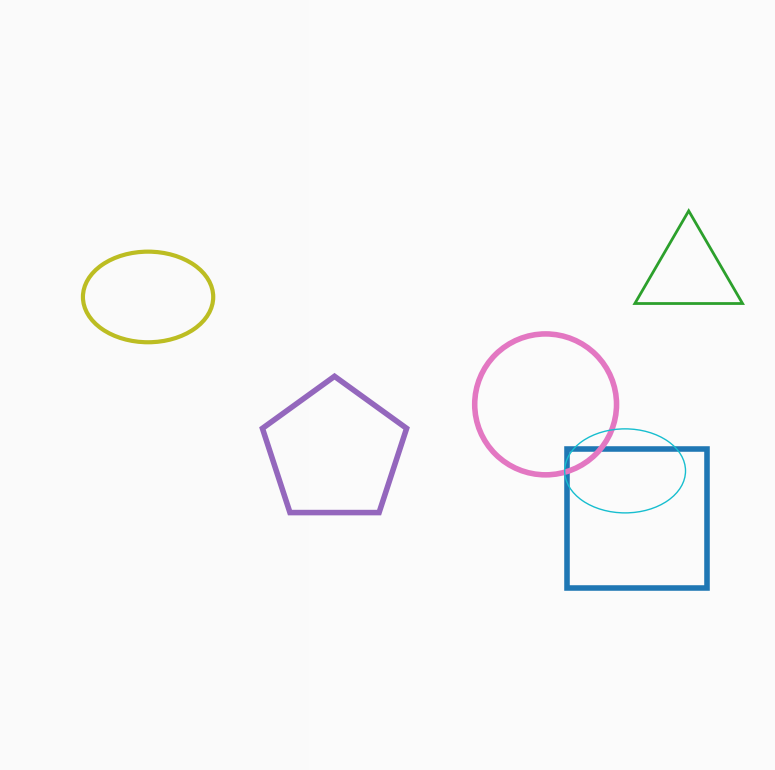[{"shape": "square", "thickness": 2, "radius": 0.45, "center": [0.822, 0.327]}, {"shape": "triangle", "thickness": 1, "radius": 0.4, "center": [0.889, 0.646]}, {"shape": "pentagon", "thickness": 2, "radius": 0.49, "center": [0.432, 0.413]}, {"shape": "circle", "thickness": 2, "radius": 0.46, "center": [0.704, 0.475]}, {"shape": "oval", "thickness": 1.5, "radius": 0.42, "center": [0.191, 0.614]}, {"shape": "oval", "thickness": 0.5, "radius": 0.39, "center": [0.807, 0.388]}]